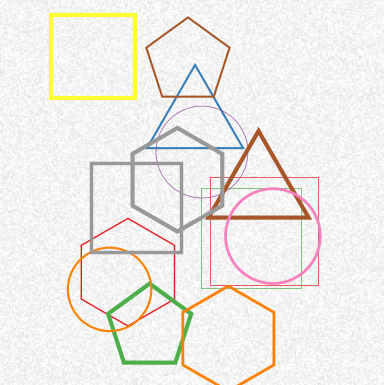[{"shape": "hexagon", "thickness": 1, "radius": 0.7, "center": [0.332, 0.293]}, {"shape": "square", "thickness": 0.5, "radius": 0.7, "center": [0.686, 0.399]}, {"shape": "triangle", "thickness": 1.5, "radius": 0.72, "center": [0.507, 0.687]}, {"shape": "pentagon", "thickness": 3, "radius": 0.57, "center": [0.389, 0.15]}, {"shape": "square", "thickness": 0.5, "radius": 0.65, "center": [0.652, 0.382]}, {"shape": "circle", "thickness": 0.5, "radius": 0.6, "center": [0.525, 0.605]}, {"shape": "circle", "thickness": 1.5, "radius": 0.54, "center": [0.285, 0.248]}, {"shape": "hexagon", "thickness": 2, "radius": 0.68, "center": [0.593, 0.12]}, {"shape": "square", "thickness": 3, "radius": 0.54, "center": [0.241, 0.853]}, {"shape": "pentagon", "thickness": 1.5, "radius": 0.57, "center": [0.488, 0.841]}, {"shape": "triangle", "thickness": 3, "radius": 0.75, "center": [0.672, 0.51]}, {"shape": "circle", "thickness": 2, "radius": 0.61, "center": [0.709, 0.387]}, {"shape": "hexagon", "thickness": 3, "radius": 0.67, "center": [0.461, 0.533]}, {"shape": "square", "thickness": 2.5, "radius": 0.58, "center": [0.353, 0.461]}]